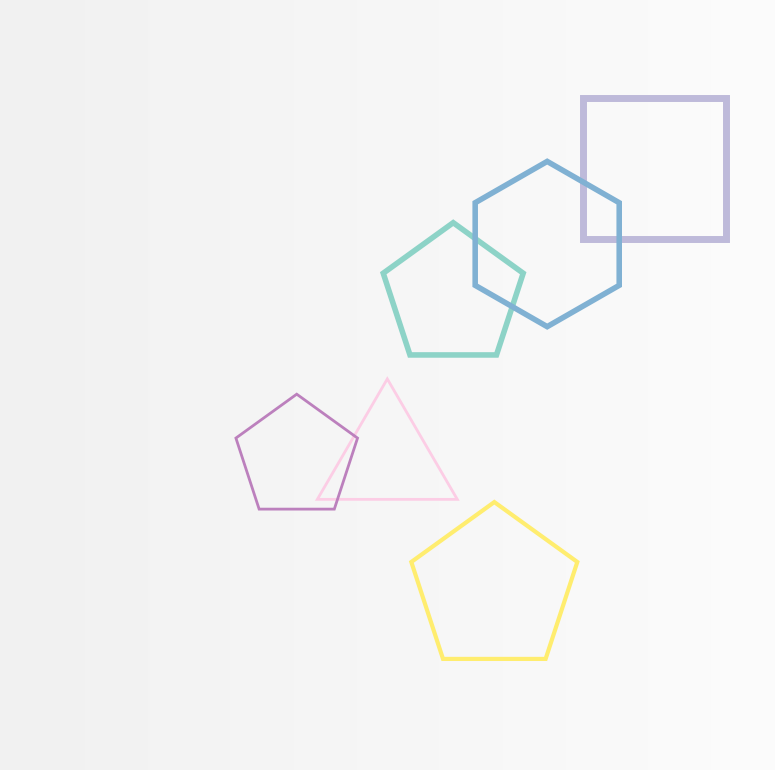[{"shape": "pentagon", "thickness": 2, "radius": 0.47, "center": [0.585, 0.616]}, {"shape": "square", "thickness": 2.5, "radius": 0.46, "center": [0.845, 0.781]}, {"shape": "hexagon", "thickness": 2, "radius": 0.54, "center": [0.706, 0.683]}, {"shape": "triangle", "thickness": 1, "radius": 0.52, "center": [0.5, 0.404]}, {"shape": "pentagon", "thickness": 1, "radius": 0.41, "center": [0.383, 0.406]}, {"shape": "pentagon", "thickness": 1.5, "radius": 0.56, "center": [0.638, 0.235]}]